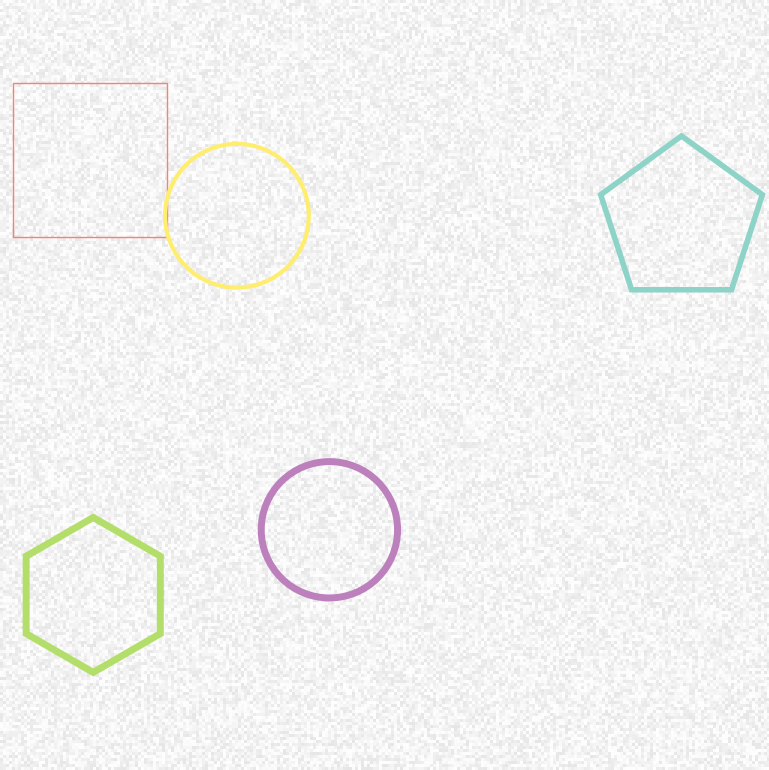[{"shape": "pentagon", "thickness": 2, "radius": 0.55, "center": [0.885, 0.713]}, {"shape": "square", "thickness": 0.5, "radius": 0.5, "center": [0.116, 0.793]}, {"shape": "hexagon", "thickness": 2.5, "radius": 0.5, "center": [0.121, 0.227]}, {"shape": "circle", "thickness": 2.5, "radius": 0.44, "center": [0.428, 0.312]}, {"shape": "circle", "thickness": 1.5, "radius": 0.47, "center": [0.308, 0.72]}]